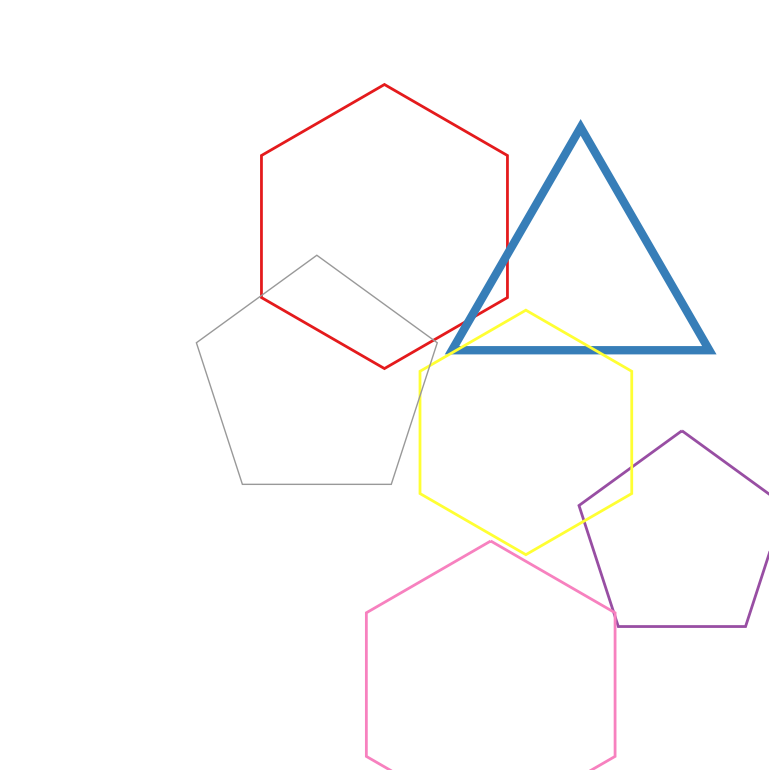[{"shape": "hexagon", "thickness": 1, "radius": 0.92, "center": [0.499, 0.706]}, {"shape": "triangle", "thickness": 3, "radius": 0.96, "center": [0.754, 0.642]}, {"shape": "pentagon", "thickness": 1, "radius": 0.7, "center": [0.886, 0.3]}, {"shape": "hexagon", "thickness": 1, "radius": 0.79, "center": [0.683, 0.438]}, {"shape": "hexagon", "thickness": 1, "radius": 0.93, "center": [0.637, 0.111]}, {"shape": "pentagon", "thickness": 0.5, "radius": 0.82, "center": [0.411, 0.504]}]